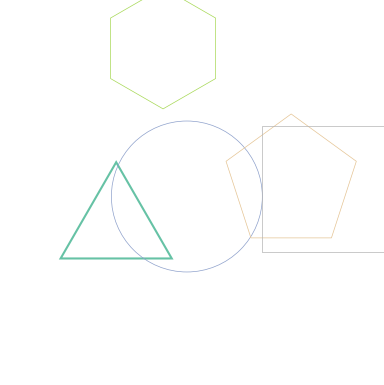[{"shape": "triangle", "thickness": 1.5, "radius": 0.83, "center": [0.302, 0.412]}, {"shape": "circle", "thickness": 0.5, "radius": 0.98, "center": [0.485, 0.49]}, {"shape": "hexagon", "thickness": 0.5, "radius": 0.79, "center": [0.424, 0.875]}, {"shape": "pentagon", "thickness": 0.5, "radius": 0.89, "center": [0.756, 0.526]}, {"shape": "square", "thickness": 0.5, "radius": 0.82, "center": [0.844, 0.509]}]